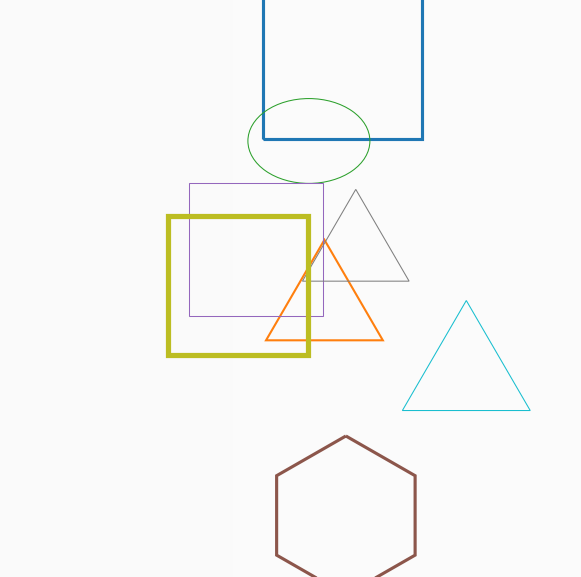[{"shape": "square", "thickness": 1.5, "radius": 0.68, "center": [0.589, 0.896]}, {"shape": "triangle", "thickness": 1, "radius": 0.58, "center": [0.558, 0.468]}, {"shape": "oval", "thickness": 0.5, "radius": 0.52, "center": [0.531, 0.755]}, {"shape": "square", "thickness": 0.5, "radius": 0.57, "center": [0.441, 0.568]}, {"shape": "hexagon", "thickness": 1.5, "radius": 0.69, "center": [0.595, 0.107]}, {"shape": "triangle", "thickness": 0.5, "radius": 0.53, "center": [0.612, 0.565]}, {"shape": "square", "thickness": 2.5, "radius": 0.6, "center": [0.409, 0.504]}, {"shape": "triangle", "thickness": 0.5, "radius": 0.63, "center": [0.802, 0.352]}]